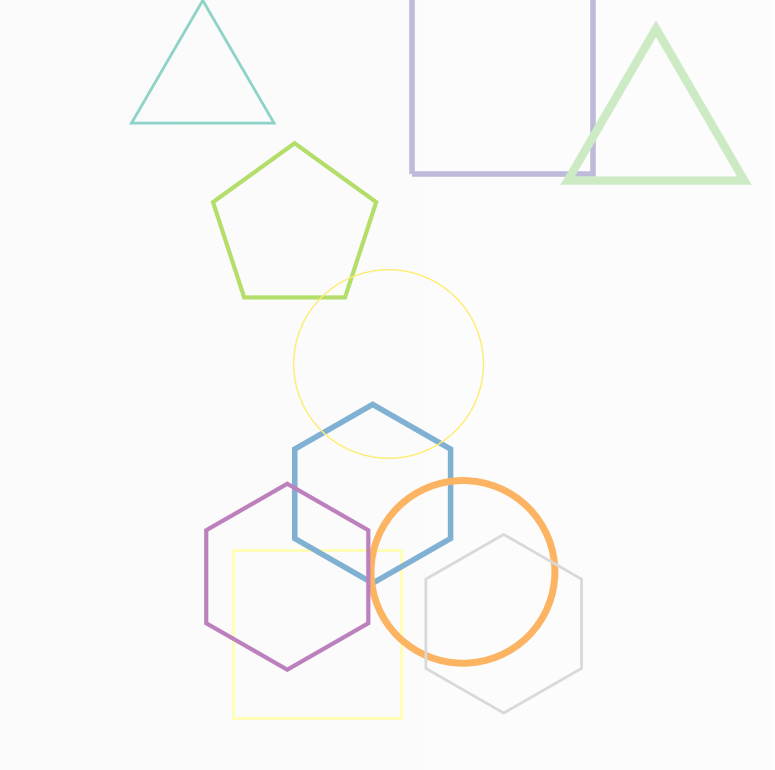[{"shape": "triangle", "thickness": 1, "radius": 0.53, "center": [0.262, 0.893]}, {"shape": "square", "thickness": 1, "radius": 0.54, "center": [0.409, 0.177]}, {"shape": "square", "thickness": 2, "radius": 0.58, "center": [0.648, 0.891]}, {"shape": "hexagon", "thickness": 2, "radius": 0.58, "center": [0.481, 0.359]}, {"shape": "circle", "thickness": 2.5, "radius": 0.59, "center": [0.597, 0.257]}, {"shape": "pentagon", "thickness": 1.5, "radius": 0.55, "center": [0.38, 0.703]}, {"shape": "hexagon", "thickness": 1, "radius": 0.58, "center": [0.65, 0.19]}, {"shape": "hexagon", "thickness": 1.5, "radius": 0.6, "center": [0.371, 0.251]}, {"shape": "triangle", "thickness": 3, "radius": 0.66, "center": [0.846, 0.831]}, {"shape": "circle", "thickness": 0.5, "radius": 0.61, "center": [0.501, 0.527]}]